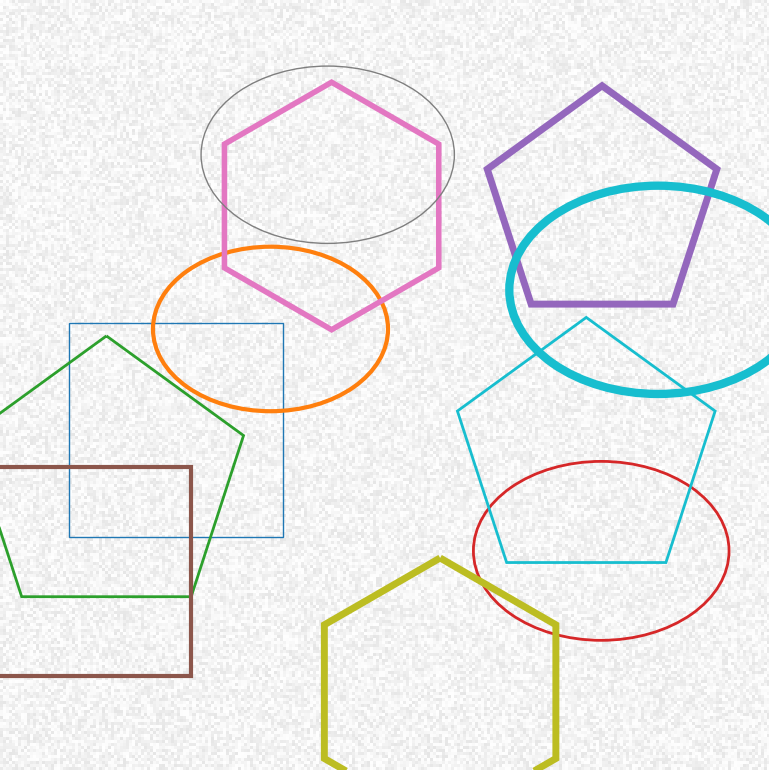[{"shape": "square", "thickness": 0.5, "radius": 0.7, "center": [0.228, 0.442]}, {"shape": "oval", "thickness": 1.5, "radius": 0.76, "center": [0.351, 0.573]}, {"shape": "pentagon", "thickness": 1, "radius": 0.94, "center": [0.138, 0.377]}, {"shape": "oval", "thickness": 1, "radius": 0.83, "center": [0.781, 0.285]}, {"shape": "pentagon", "thickness": 2.5, "radius": 0.78, "center": [0.782, 0.732]}, {"shape": "square", "thickness": 1.5, "radius": 0.68, "center": [0.112, 0.257]}, {"shape": "hexagon", "thickness": 2, "radius": 0.8, "center": [0.431, 0.732]}, {"shape": "oval", "thickness": 0.5, "radius": 0.82, "center": [0.426, 0.799]}, {"shape": "hexagon", "thickness": 2.5, "radius": 0.87, "center": [0.572, 0.102]}, {"shape": "oval", "thickness": 3, "radius": 0.97, "center": [0.855, 0.624]}, {"shape": "pentagon", "thickness": 1, "radius": 0.88, "center": [0.761, 0.412]}]